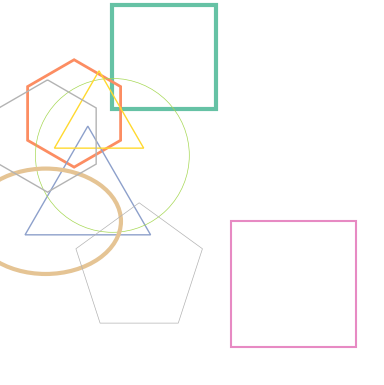[{"shape": "square", "thickness": 3, "radius": 0.68, "center": [0.426, 0.852]}, {"shape": "hexagon", "thickness": 2, "radius": 0.7, "center": [0.192, 0.705]}, {"shape": "triangle", "thickness": 1, "radius": 0.94, "center": [0.228, 0.484]}, {"shape": "square", "thickness": 1.5, "radius": 0.81, "center": [0.761, 0.262]}, {"shape": "circle", "thickness": 0.5, "radius": 1.0, "center": [0.292, 0.596]}, {"shape": "triangle", "thickness": 1, "radius": 0.67, "center": [0.257, 0.682]}, {"shape": "oval", "thickness": 3, "radius": 0.98, "center": [0.119, 0.425]}, {"shape": "pentagon", "thickness": 0.5, "radius": 0.86, "center": [0.361, 0.3]}, {"shape": "hexagon", "thickness": 1, "radius": 0.73, "center": [0.123, 0.647]}]